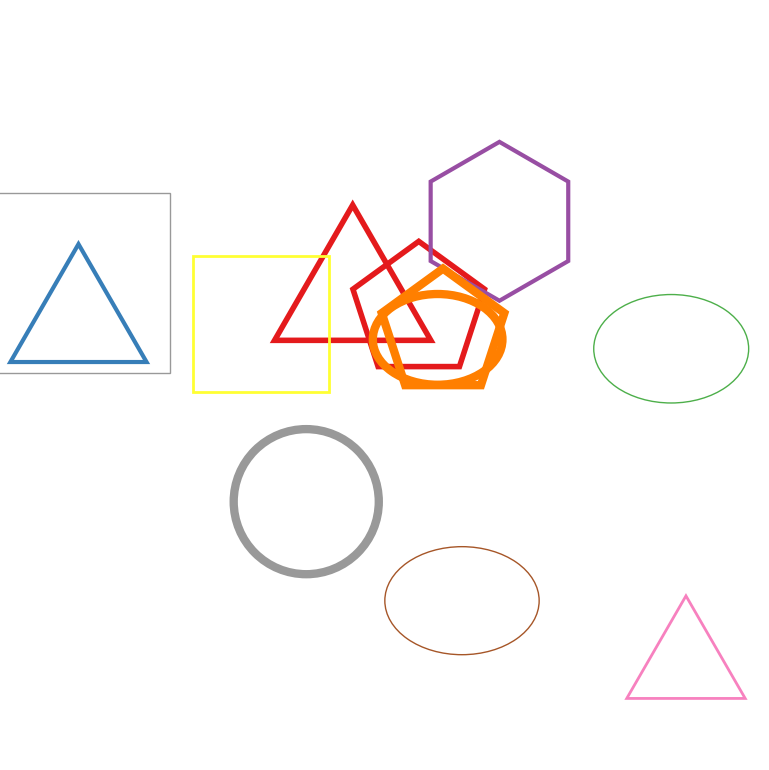[{"shape": "pentagon", "thickness": 2, "radius": 0.45, "center": [0.544, 0.597]}, {"shape": "triangle", "thickness": 2, "radius": 0.59, "center": [0.458, 0.617]}, {"shape": "triangle", "thickness": 1.5, "radius": 0.51, "center": [0.102, 0.581]}, {"shape": "oval", "thickness": 0.5, "radius": 0.5, "center": [0.872, 0.547]}, {"shape": "hexagon", "thickness": 1.5, "radius": 0.52, "center": [0.649, 0.713]}, {"shape": "pentagon", "thickness": 3, "radius": 0.42, "center": [0.575, 0.567]}, {"shape": "oval", "thickness": 3, "radius": 0.42, "center": [0.568, 0.559]}, {"shape": "square", "thickness": 1, "radius": 0.44, "center": [0.339, 0.579]}, {"shape": "oval", "thickness": 0.5, "radius": 0.5, "center": [0.6, 0.22]}, {"shape": "triangle", "thickness": 1, "radius": 0.44, "center": [0.891, 0.137]}, {"shape": "square", "thickness": 0.5, "radius": 0.59, "center": [0.104, 0.632]}, {"shape": "circle", "thickness": 3, "radius": 0.47, "center": [0.398, 0.348]}]